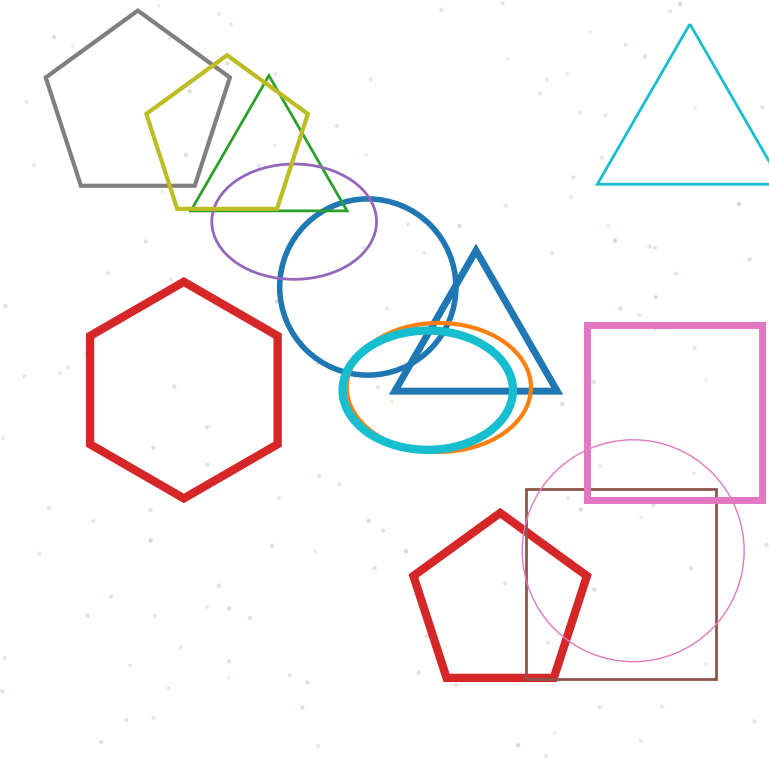[{"shape": "triangle", "thickness": 2.5, "radius": 0.61, "center": [0.618, 0.553]}, {"shape": "circle", "thickness": 2, "radius": 0.57, "center": [0.478, 0.627]}, {"shape": "oval", "thickness": 1.5, "radius": 0.6, "center": [0.57, 0.497]}, {"shape": "triangle", "thickness": 1, "radius": 0.59, "center": [0.349, 0.785]}, {"shape": "hexagon", "thickness": 3, "radius": 0.7, "center": [0.239, 0.493]}, {"shape": "pentagon", "thickness": 3, "radius": 0.59, "center": [0.65, 0.215]}, {"shape": "oval", "thickness": 1, "radius": 0.53, "center": [0.382, 0.712]}, {"shape": "square", "thickness": 1, "radius": 0.62, "center": [0.807, 0.241]}, {"shape": "circle", "thickness": 0.5, "radius": 0.72, "center": [0.822, 0.285]}, {"shape": "square", "thickness": 2.5, "radius": 0.57, "center": [0.876, 0.464]}, {"shape": "pentagon", "thickness": 1.5, "radius": 0.63, "center": [0.179, 0.86]}, {"shape": "pentagon", "thickness": 1.5, "radius": 0.55, "center": [0.295, 0.818]}, {"shape": "triangle", "thickness": 1, "radius": 0.69, "center": [0.896, 0.83]}, {"shape": "oval", "thickness": 3, "radius": 0.55, "center": [0.556, 0.493]}]